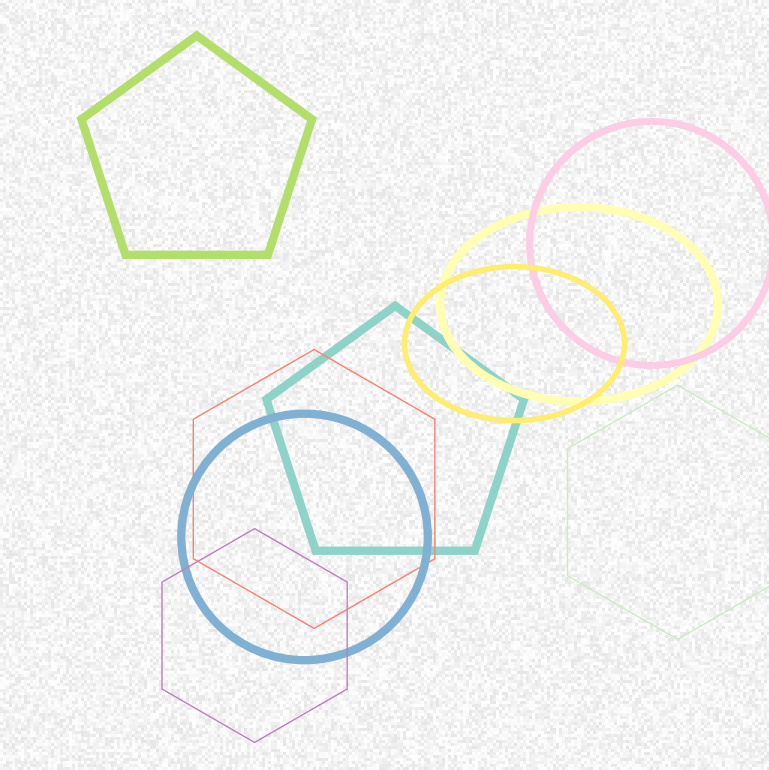[{"shape": "pentagon", "thickness": 3, "radius": 0.88, "center": [0.513, 0.427]}, {"shape": "oval", "thickness": 3, "radius": 0.9, "center": [0.752, 0.605]}, {"shape": "hexagon", "thickness": 0.5, "radius": 0.91, "center": [0.408, 0.365]}, {"shape": "circle", "thickness": 3, "radius": 0.8, "center": [0.396, 0.303]}, {"shape": "pentagon", "thickness": 3, "radius": 0.79, "center": [0.255, 0.796]}, {"shape": "circle", "thickness": 2.5, "radius": 0.79, "center": [0.846, 0.684]}, {"shape": "hexagon", "thickness": 0.5, "radius": 0.69, "center": [0.331, 0.175]}, {"shape": "hexagon", "thickness": 0.5, "radius": 0.83, "center": [0.88, 0.335]}, {"shape": "oval", "thickness": 2, "radius": 0.71, "center": [0.668, 0.554]}]